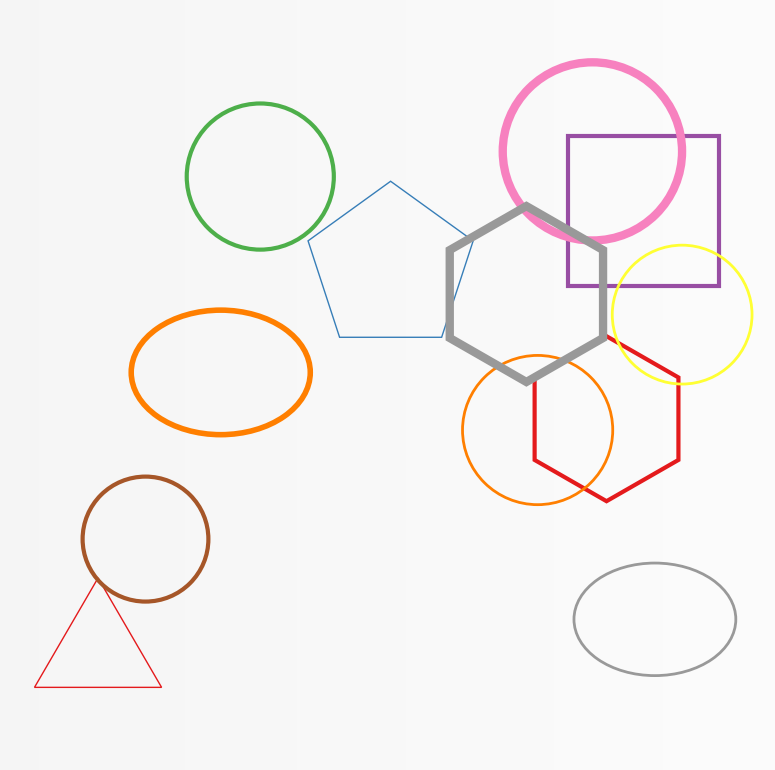[{"shape": "triangle", "thickness": 0.5, "radius": 0.47, "center": [0.127, 0.155]}, {"shape": "hexagon", "thickness": 1.5, "radius": 0.54, "center": [0.783, 0.456]}, {"shape": "pentagon", "thickness": 0.5, "radius": 0.56, "center": [0.504, 0.653]}, {"shape": "circle", "thickness": 1.5, "radius": 0.47, "center": [0.336, 0.771]}, {"shape": "square", "thickness": 1.5, "radius": 0.49, "center": [0.83, 0.726]}, {"shape": "oval", "thickness": 2, "radius": 0.58, "center": [0.285, 0.516]}, {"shape": "circle", "thickness": 1, "radius": 0.48, "center": [0.694, 0.442]}, {"shape": "circle", "thickness": 1, "radius": 0.45, "center": [0.88, 0.591]}, {"shape": "circle", "thickness": 1.5, "radius": 0.41, "center": [0.188, 0.3]}, {"shape": "circle", "thickness": 3, "radius": 0.58, "center": [0.764, 0.803]}, {"shape": "oval", "thickness": 1, "radius": 0.52, "center": [0.845, 0.196]}, {"shape": "hexagon", "thickness": 3, "radius": 0.57, "center": [0.679, 0.618]}]